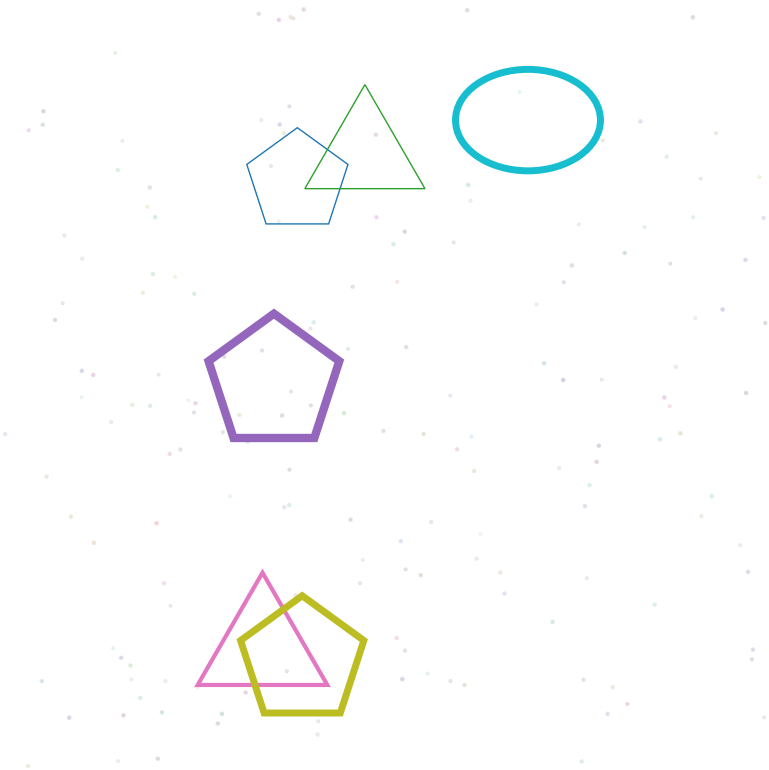[{"shape": "pentagon", "thickness": 0.5, "radius": 0.35, "center": [0.386, 0.765]}, {"shape": "triangle", "thickness": 0.5, "radius": 0.45, "center": [0.474, 0.8]}, {"shape": "pentagon", "thickness": 3, "radius": 0.45, "center": [0.356, 0.503]}, {"shape": "triangle", "thickness": 1.5, "radius": 0.49, "center": [0.341, 0.159]}, {"shape": "pentagon", "thickness": 2.5, "radius": 0.42, "center": [0.392, 0.142]}, {"shape": "oval", "thickness": 2.5, "radius": 0.47, "center": [0.686, 0.844]}]